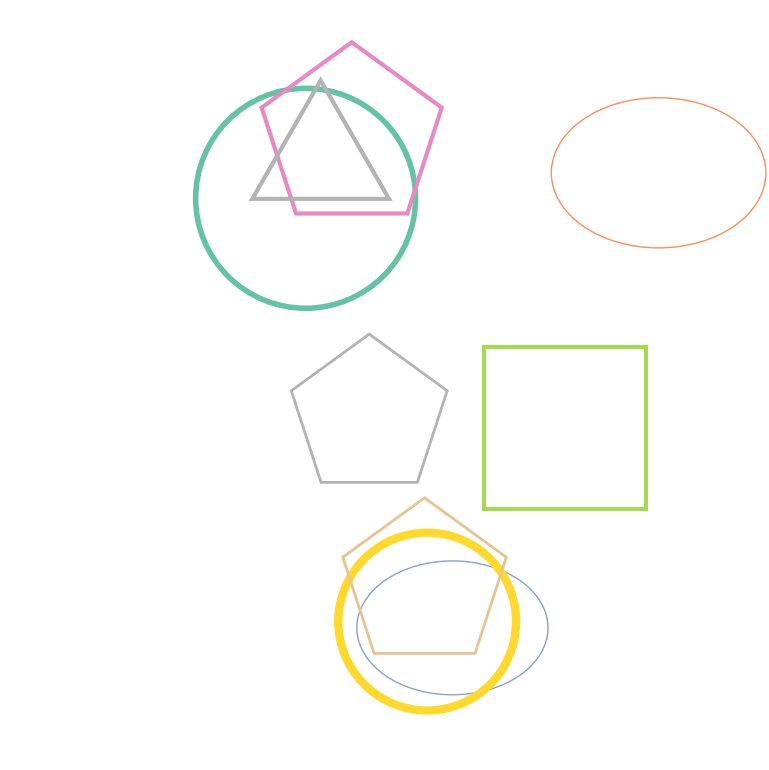[{"shape": "circle", "thickness": 2, "radius": 0.71, "center": [0.397, 0.742]}, {"shape": "oval", "thickness": 0.5, "radius": 0.7, "center": [0.855, 0.776]}, {"shape": "oval", "thickness": 0.5, "radius": 0.62, "center": [0.588, 0.185]}, {"shape": "pentagon", "thickness": 1.5, "radius": 0.61, "center": [0.457, 0.822]}, {"shape": "square", "thickness": 1.5, "radius": 0.52, "center": [0.734, 0.444]}, {"shape": "circle", "thickness": 3, "radius": 0.58, "center": [0.555, 0.193]}, {"shape": "pentagon", "thickness": 1, "radius": 0.56, "center": [0.551, 0.242]}, {"shape": "triangle", "thickness": 1.5, "radius": 0.51, "center": [0.416, 0.793]}, {"shape": "pentagon", "thickness": 1, "radius": 0.53, "center": [0.48, 0.46]}]